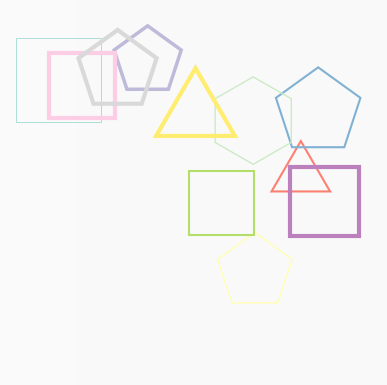[{"shape": "square", "thickness": 0.5, "radius": 0.55, "center": [0.152, 0.793]}, {"shape": "pentagon", "thickness": 1, "radius": 0.5, "center": [0.658, 0.295]}, {"shape": "pentagon", "thickness": 2.5, "radius": 0.46, "center": [0.381, 0.842]}, {"shape": "triangle", "thickness": 1.5, "radius": 0.44, "center": [0.776, 0.546]}, {"shape": "pentagon", "thickness": 1.5, "radius": 0.57, "center": [0.821, 0.71]}, {"shape": "square", "thickness": 1.5, "radius": 0.42, "center": [0.573, 0.473]}, {"shape": "square", "thickness": 3, "radius": 0.42, "center": [0.212, 0.778]}, {"shape": "pentagon", "thickness": 3, "radius": 0.53, "center": [0.303, 0.816]}, {"shape": "square", "thickness": 3, "radius": 0.45, "center": [0.838, 0.476]}, {"shape": "hexagon", "thickness": 1, "radius": 0.57, "center": [0.653, 0.687]}, {"shape": "triangle", "thickness": 3, "radius": 0.59, "center": [0.504, 0.706]}]